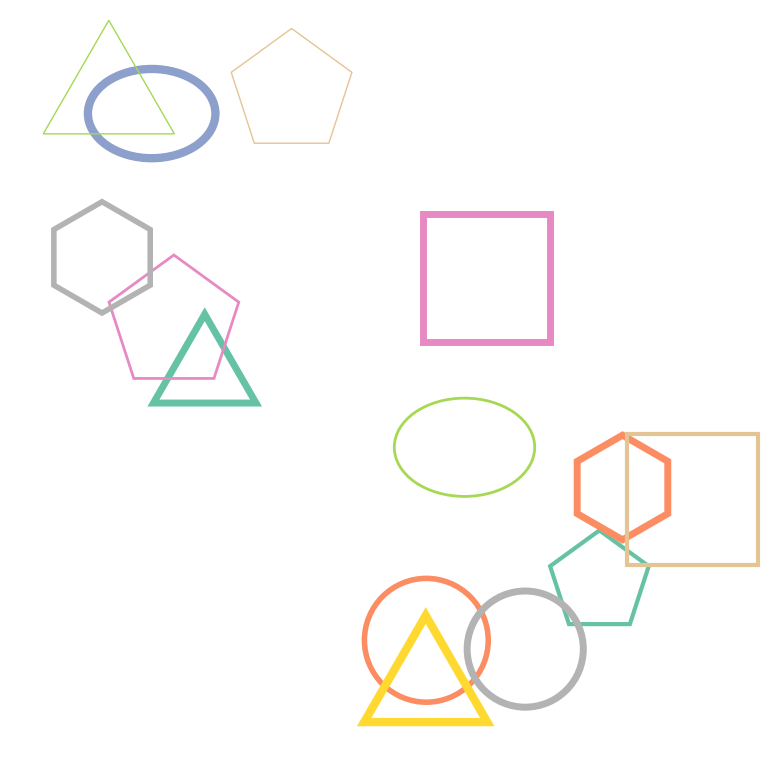[{"shape": "pentagon", "thickness": 1.5, "radius": 0.34, "center": [0.778, 0.244]}, {"shape": "triangle", "thickness": 2.5, "radius": 0.38, "center": [0.266, 0.515]}, {"shape": "circle", "thickness": 2, "radius": 0.4, "center": [0.554, 0.168]}, {"shape": "hexagon", "thickness": 2.5, "radius": 0.34, "center": [0.808, 0.367]}, {"shape": "oval", "thickness": 3, "radius": 0.41, "center": [0.197, 0.852]}, {"shape": "square", "thickness": 2.5, "radius": 0.41, "center": [0.632, 0.639]}, {"shape": "pentagon", "thickness": 1, "radius": 0.44, "center": [0.226, 0.58]}, {"shape": "oval", "thickness": 1, "radius": 0.46, "center": [0.603, 0.419]}, {"shape": "triangle", "thickness": 0.5, "radius": 0.49, "center": [0.141, 0.875]}, {"shape": "triangle", "thickness": 3, "radius": 0.46, "center": [0.553, 0.108]}, {"shape": "square", "thickness": 1.5, "radius": 0.43, "center": [0.899, 0.352]}, {"shape": "pentagon", "thickness": 0.5, "radius": 0.41, "center": [0.379, 0.881]}, {"shape": "hexagon", "thickness": 2, "radius": 0.36, "center": [0.133, 0.666]}, {"shape": "circle", "thickness": 2.5, "radius": 0.38, "center": [0.682, 0.157]}]